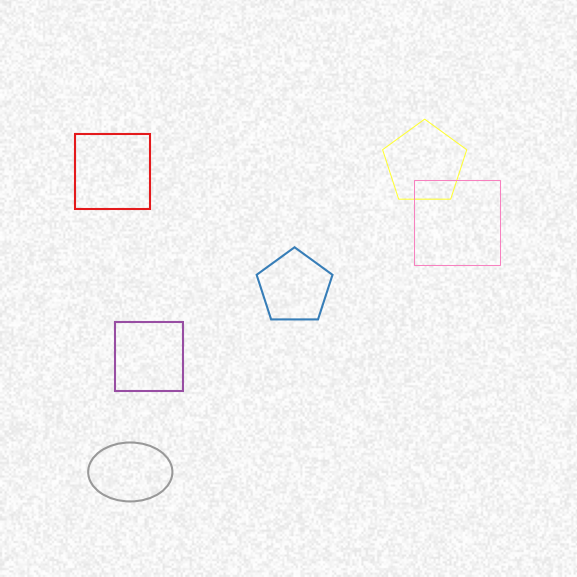[{"shape": "square", "thickness": 1, "radius": 0.32, "center": [0.194, 0.702]}, {"shape": "pentagon", "thickness": 1, "radius": 0.35, "center": [0.51, 0.502]}, {"shape": "square", "thickness": 1, "radius": 0.3, "center": [0.258, 0.382]}, {"shape": "pentagon", "thickness": 0.5, "radius": 0.38, "center": [0.735, 0.716]}, {"shape": "square", "thickness": 0.5, "radius": 0.37, "center": [0.791, 0.614]}, {"shape": "oval", "thickness": 1, "radius": 0.36, "center": [0.226, 0.182]}]